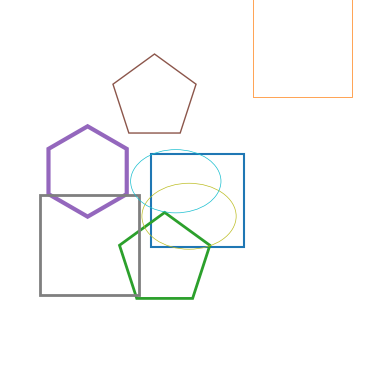[{"shape": "square", "thickness": 1.5, "radius": 0.6, "center": [0.514, 0.48]}, {"shape": "square", "thickness": 0.5, "radius": 0.64, "center": [0.787, 0.877]}, {"shape": "pentagon", "thickness": 2, "radius": 0.62, "center": [0.428, 0.325]}, {"shape": "hexagon", "thickness": 3, "radius": 0.59, "center": [0.228, 0.555]}, {"shape": "pentagon", "thickness": 1, "radius": 0.57, "center": [0.401, 0.746]}, {"shape": "square", "thickness": 2, "radius": 0.65, "center": [0.233, 0.364]}, {"shape": "oval", "thickness": 0.5, "radius": 0.61, "center": [0.491, 0.438]}, {"shape": "oval", "thickness": 0.5, "radius": 0.59, "center": [0.457, 0.529]}]